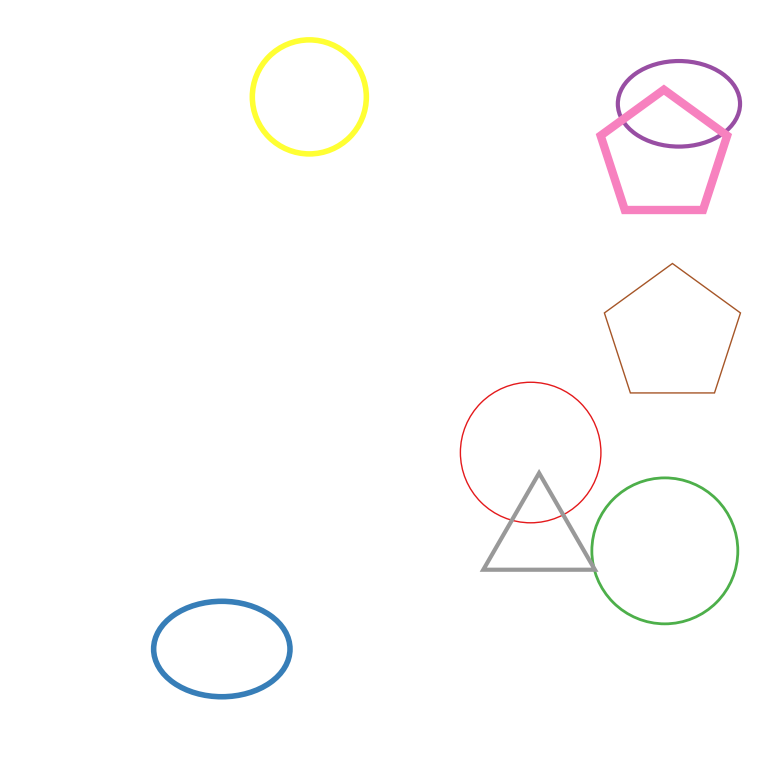[{"shape": "circle", "thickness": 0.5, "radius": 0.46, "center": [0.689, 0.412]}, {"shape": "oval", "thickness": 2, "radius": 0.44, "center": [0.288, 0.157]}, {"shape": "circle", "thickness": 1, "radius": 0.47, "center": [0.863, 0.285]}, {"shape": "oval", "thickness": 1.5, "radius": 0.4, "center": [0.882, 0.865]}, {"shape": "circle", "thickness": 2, "radius": 0.37, "center": [0.402, 0.874]}, {"shape": "pentagon", "thickness": 0.5, "radius": 0.46, "center": [0.873, 0.565]}, {"shape": "pentagon", "thickness": 3, "radius": 0.43, "center": [0.862, 0.797]}, {"shape": "triangle", "thickness": 1.5, "radius": 0.42, "center": [0.7, 0.302]}]